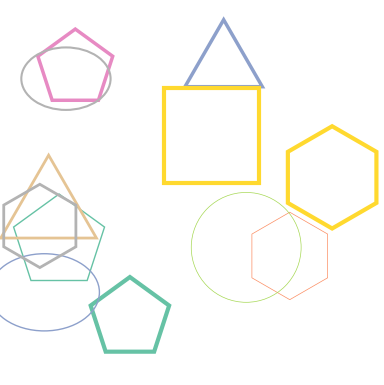[{"shape": "pentagon", "thickness": 3, "radius": 0.54, "center": [0.337, 0.173]}, {"shape": "pentagon", "thickness": 1, "radius": 0.62, "center": [0.153, 0.372]}, {"shape": "hexagon", "thickness": 0.5, "radius": 0.57, "center": [0.753, 0.335]}, {"shape": "oval", "thickness": 1, "radius": 0.72, "center": [0.115, 0.241]}, {"shape": "triangle", "thickness": 2.5, "radius": 0.58, "center": [0.581, 0.833]}, {"shape": "pentagon", "thickness": 2.5, "radius": 0.51, "center": [0.196, 0.822]}, {"shape": "circle", "thickness": 0.5, "radius": 0.71, "center": [0.639, 0.357]}, {"shape": "hexagon", "thickness": 3, "radius": 0.66, "center": [0.863, 0.539]}, {"shape": "square", "thickness": 3, "radius": 0.62, "center": [0.55, 0.648]}, {"shape": "triangle", "thickness": 2, "radius": 0.72, "center": [0.126, 0.453]}, {"shape": "hexagon", "thickness": 2, "radius": 0.54, "center": [0.103, 0.413]}, {"shape": "oval", "thickness": 1.5, "radius": 0.58, "center": [0.171, 0.796]}]